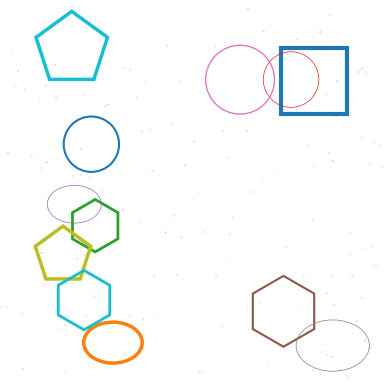[{"shape": "square", "thickness": 3, "radius": 0.43, "center": [0.816, 0.79]}, {"shape": "circle", "thickness": 1.5, "radius": 0.36, "center": [0.237, 0.625]}, {"shape": "oval", "thickness": 2.5, "radius": 0.38, "center": [0.293, 0.11]}, {"shape": "hexagon", "thickness": 2, "radius": 0.34, "center": [0.247, 0.414]}, {"shape": "circle", "thickness": 0.5, "radius": 0.36, "center": [0.756, 0.793]}, {"shape": "oval", "thickness": 0.5, "radius": 0.35, "center": [0.193, 0.47]}, {"shape": "hexagon", "thickness": 1.5, "radius": 0.46, "center": [0.736, 0.191]}, {"shape": "circle", "thickness": 1, "radius": 0.45, "center": [0.624, 0.793]}, {"shape": "oval", "thickness": 0.5, "radius": 0.48, "center": [0.864, 0.102]}, {"shape": "pentagon", "thickness": 2.5, "radius": 0.38, "center": [0.164, 0.337]}, {"shape": "hexagon", "thickness": 2, "radius": 0.39, "center": [0.218, 0.221]}, {"shape": "pentagon", "thickness": 2.5, "radius": 0.49, "center": [0.186, 0.873]}]